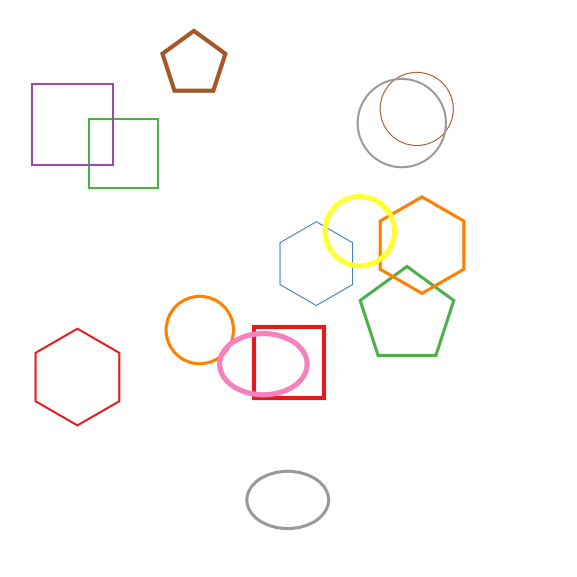[{"shape": "hexagon", "thickness": 1, "radius": 0.42, "center": [0.134, 0.346]}, {"shape": "square", "thickness": 2, "radius": 0.3, "center": [0.5, 0.371]}, {"shape": "hexagon", "thickness": 0.5, "radius": 0.36, "center": [0.548, 0.543]}, {"shape": "pentagon", "thickness": 1.5, "radius": 0.43, "center": [0.705, 0.453]}, {"shape": "square", "thickness": 1, "radius": 0.3, "center": [0.214, 0.733]}, {"shape": "square", "thickness": 1, "radius": 0.35, "center": [0.126, 0.783]}, {"shape": "circle", "thickness": 1.5, "radius": 0.29, "center": [0.346, 0.428]}, {"shape": "hexagon", "thickness": 1.5, "radius": 0.42, "center": [0.731, 0.575]}, {"shape": "circle", "thickness": 2.5, "radius": 0.3, "center": [0.623, 0.599]}, {"shape": "pentagon", "thickness": 2, "radius": 0.29, "center": [0.336, 0.888]}, {"shape": "circle", "thickness": 0.5, "radius": 0.32, "center": [0.722, 0.811]}, {"shape": "oval", "thickness": 2.5, "radius": 0.38, "center": [0.456, 0.369]}, {"shape": "circle", "thickness": 1, "radius": 0.38, "center": [0.696, 0.786]}, {"shape": "oval", "thickness": 1.5, "radius": 0.35, "center": [0.498, 0.133]}]